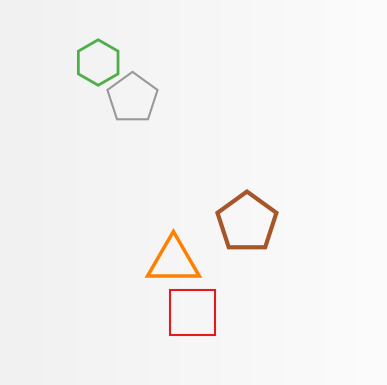[{"shape": "square", "thickness": 1.5, "radius": 0.3, "center": [0.497, 0.189]}, {"shape": "hexagon", "thickness": 2, "radius": 0.3, "center": [0.253, 0.838]}, {"shape": "triangle", "thickness": 2.5, "radius": 0.39, "center": [0.447, 0.322]}, {"shape": "pentagon", "thickness": 3, "radius": 0.4, "center": [0.637, 0.422]}, {"shape": "pentagon", "thickness": 1.5, "radius": 0.34, "center": [0.342, 0.745]}]